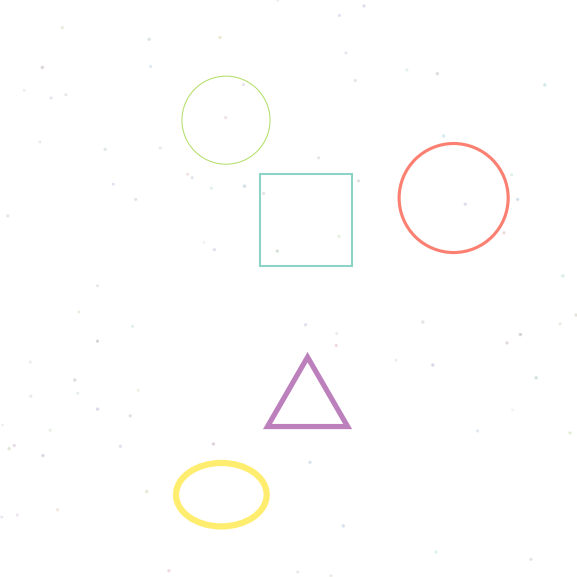[{"shape": "square", "thickness": 1, "radius": 0.4, "center": [0.529, 0.618]}, {"shape": "circle", "thickness": 1.5, "radius": 0.47, "center": [0.786, 0.656]}, {"shape": "circle", "thickness": 0.5, "radius": 0.38, "center": [0.391, 0.791]}, {"shape": "triangle", "thickness": 2.5, "radius": 0.4, "center": [0.533, 0.301]}, {"shape": "oval", "thickness": 3, "radius": 0.39, "center": [0.383, 0.143]}]